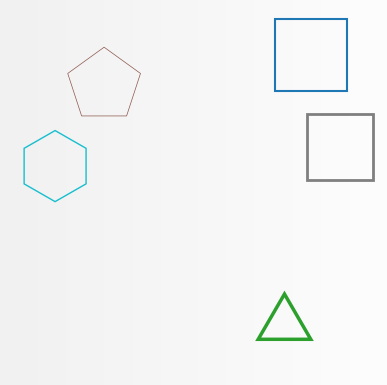[{"shape": "square", "thickness": 1.5, "radius": 0.47, "center": [0.803, 0.858]}, {"shape": "triangle", "thickness": 2.5, "radius": 0.39, "center": [0.734, 0.158]}, {"shape": "pentagon", "thickness": 0.5, "radius": 0.49, "center": [0.269, 0.779]}, {"shape": "square", "thickness": 2, "radius": 0.43, "center": [0.877, 0.618]}, {"shape": "hexagon", "thickness": 1, "radius": 0.46, "center": [0.142, 0.569]}]